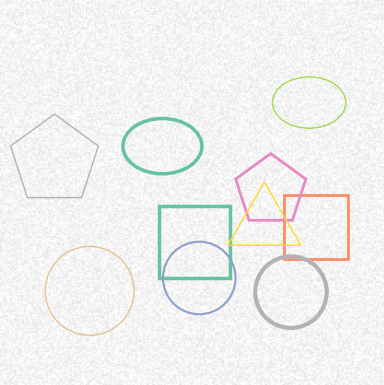[{"shape": "square", "thickness": 2.5, "radius": 0.47, "center": [0.505, 0.371]}, {"shape": "oval", "thickness": 2.5, "radius": 0.51, "center": [0.422, 0.62]}, {"shape": "square", "thickness": 2, "radius": 0.42, "center": [0.82, 0.41]}, {"shape": "circle", "thickness": 1.5, "radius": 0.47, "center": [0.518, 0.278]}, {"shape": "pentagon", "thickness": 2, "radius": 0.48, "center": [0.703, 0.505]}, {"shape": "oval", "thickness": 1, "radius": 0.48, "center": [0.803, 0.734]}, {"shape": "triangle", "thickness": 1, "radius": 0.55, "center": [0.687, 0.418]}, {"shape": "circle", "thickness": 1, "radius": 0.58, "center": [0.233, 0.245]}, {"shape": "pentagon", "thickness": 1, "radius": 0.6, "center": [0.141, 0.584]}, {"shape": "circle", "thickness": 3, "radius": 0.46, "center": [0.756, 0.241]}]